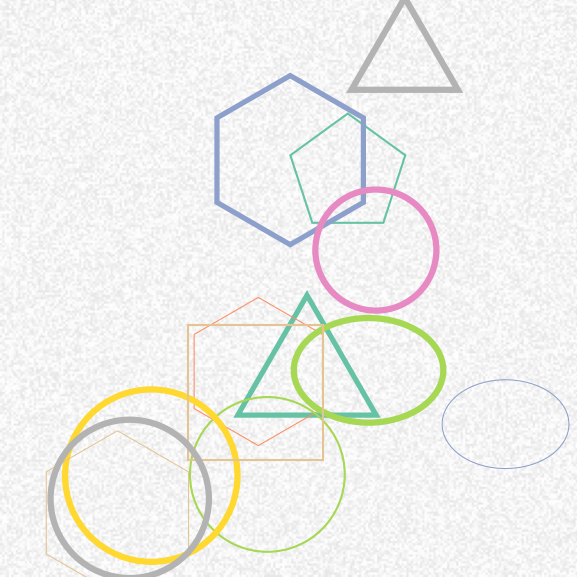[{"shape": "pentagon", "thickness": 1, "radius": 0.52, "center": [0.602, 0.698]}, {"shape": "triangle", "thickness": 2.5, "radius": 0.69, "center": [0.532, 0.35]}, {"shape": "hexagon", "thickness": 0.5, "radius": 0.64, "center": [0.447, 0.356]}, {"shape": "hexagon", "thickness": 2.5, "radius": 0.73, "center": [0.502, 0.722]}, {"shape": "oval", "thickness": 0.5, "radius": 0.55, "center": [0.875, 0.265]}, {"shape": "circle", "thickness": 3, "radius": 0.52, "center": [0.651, 0.566]}, {"shape": "oval", "thickness": 3, "radius": 0.65, "center": [0.638, 0.358]}, {"shape": "circle", "thickness": 1, "radius": 0.67, "center": [0.463, 0.178]}, {"shape": "circle", "thickness": 3, "radius": 0.75, "center": [0.262, 0.176]}, {"shape": "square", "thickness": 1, "radius": 0.58, "center": [0.442, 0.32]}, {"shape": "hexagon", "thickness": 0.5, "radius": 0.71, "center": [0.203, 0.111]}, {"shape": "circle", "thickness": 3, "radius": 0.69, "center": [0.225, 0.135]}, {"shape": "triangle", "thickness": 3, "radius": 0.53, "center": [0.701, 0.897]}]